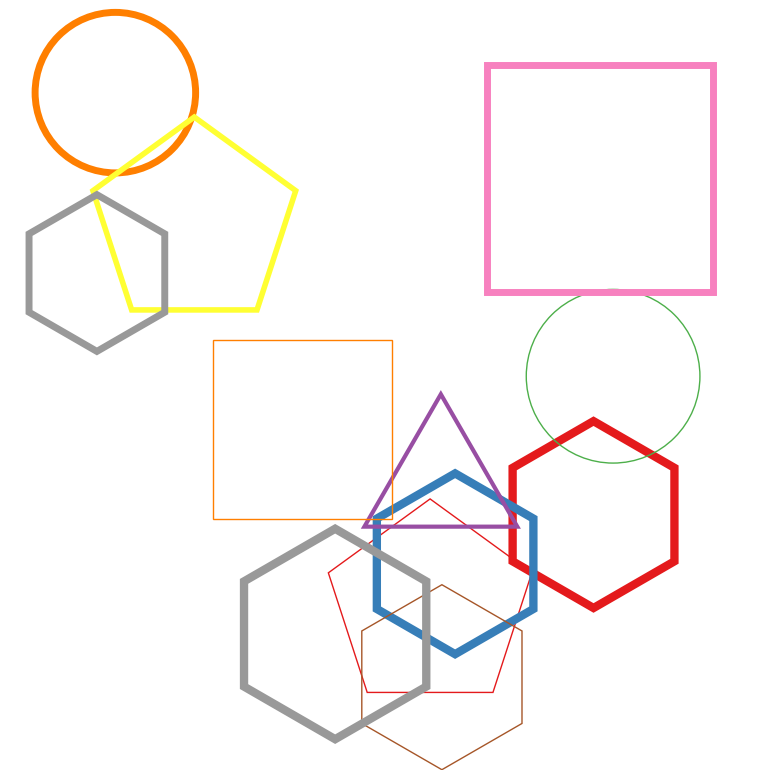[{"shape": "pentagon", "thickness": 0.5, "radius": 0.69, "center": [0.559, 0.213]}, {"shape": "hexagon", "thickness": 3, "radius": 0.61, "center": [0.771, 0.332]}, {"shape": "hexagon", "thickness": 3, "radius": 0.59, "center": [0.591, 0.268]}, {"shape": "circle", "thickness": 0.5, "radius": 0.56, "center": [0.796, 0.511]}, {"shape": "triangle", "thickness": 1.5, "radius": 0.57, "center": [0.573, 0.373]}, {"shape": "circle", "thickness": 2.5, "radius": 0.52, "center": [0.15, 0.88]}, {"shape": "square", "thickness": 0.5, "radius": 0.58, "center": [0.393, 0.443]}, {"shape": "pentagon", "thickness": 2, "radius": 0.69, "center": [0.252, 0.71]}, {"shape": "hexagon", "thickness": 0.5, "radius": 0.6, "center": [0.574, 0.121]}, {"shape": "square", "thickness": 2.5, "radius": 0.74, "center": [0.779, 0.768]}, {"shape": "hexagon", "thickness": 3, "radius": 0.68, "center": [0.435, 0.177]}, {"shape": "hexagon", "thickness": 2.5, "radius": 0.51, "center": [0.126, 0.645]}]